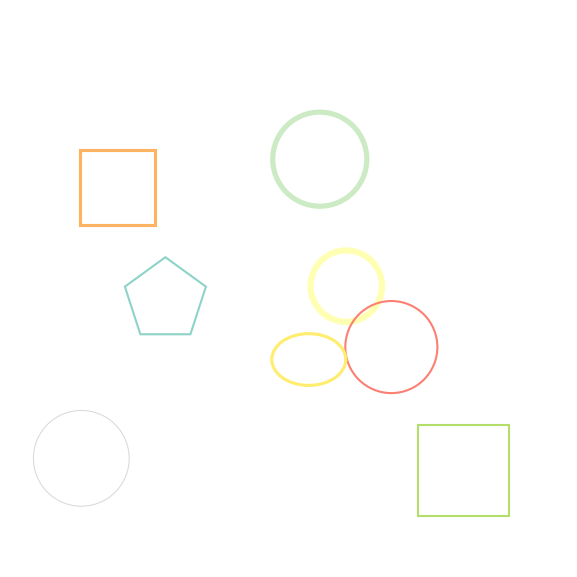[{"shape": "pentagon", "thickness": 1, "radius": 0.37, "center": [0.286, 0.48]}, {"shape": "circle", "thickness": 3, "radius": 0.31, "center": [0.6, 0.504]}, {"shape": "circle", "thickness": 1, "radius": 0.4, "center": [0.678, 0.398]}, {"shape": "square", "thickness": 1.5, "radius": 0.32, "center": [0.203, 0.674]}, {"shape": "square", "thickness": 1, "radius": 0.4, "center": [0.802, 0.184]}, {"shape": "circle", "thickness": 0.5, "radius": 0.41, "center": [0.141, 0.205]}, {"shape": "circle", "thickness": 2.5, "radius": 0.41, "center": [0.554, 0.724]}, {"shape": "oval", "thickness": 1.5, "radius": 0.32, "center": [0.535, 0.377]}]